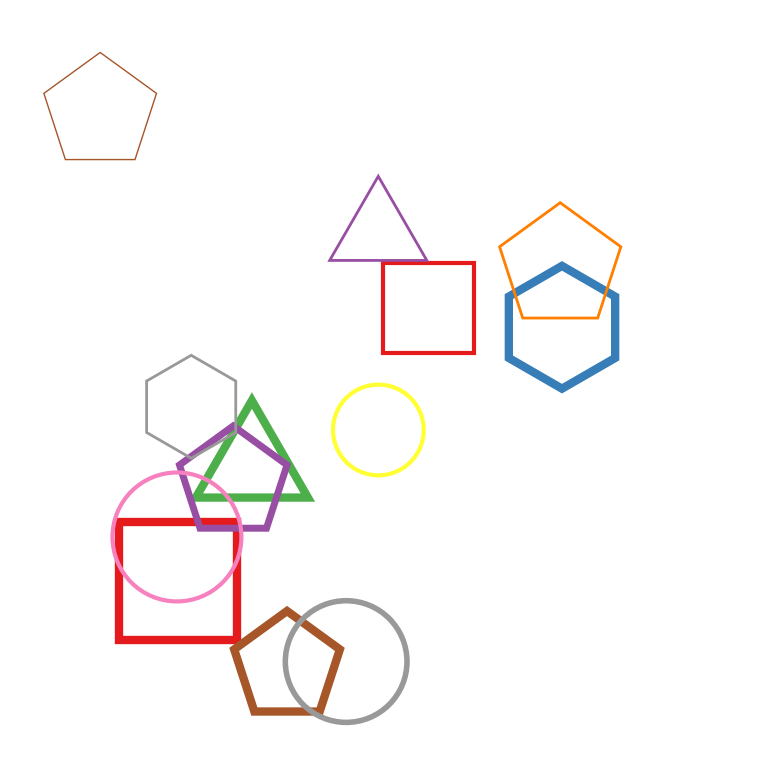[{"shape": "square", "thickness": 1.5, "radius": 0.29, "center": [0.557, 0.6]}, {"shape": "square", "thickness": 3, "radius": 0.38, "center": [0.231, 0.246]}, {"shape": "hexagon", "thickness": 3, "radius": 0.4, "center": [0.73, 0.575]}, {"shape": "triangle", "thickness": 3, "radius": 0.42, "center": [0.327, 0.396]}, {"shape": "triangle", "thickness": 1, "radius": 0.36, "center": [0.491, 0.698]}, {"shape": "pentagon", "thickness": 2.5, "radius": 0.37, "center": [0.303, 0.373]}, {"shape": "pentagon", "thickness": 1, "radius": 0.41, "center": [0.728, 0.654]}, {"shape": "circle", "thickness": 1.5, "radius": 0.29, "center": [0.491, 0.442]}, {"shape": "pentagon", "thickness": 0.5, "radius": 0.38, "center": [0.13, 0.855]}, {"shape": "pentagon", "thickness": 3, "radius": 0.36, "center": [0.373, 0.134]}, {"shape": "circle", "thickness": 1.5, "radius": 0.42, "center": [0.23, 0.303]}, {"shape": "hexagon", "thickness": 1, "radius": 0.33, "center": [0.248, 0.472]}, {"shape": "circle", "thickness": 2, "radius": 0.4, "center": [0.45, 0.141]}]